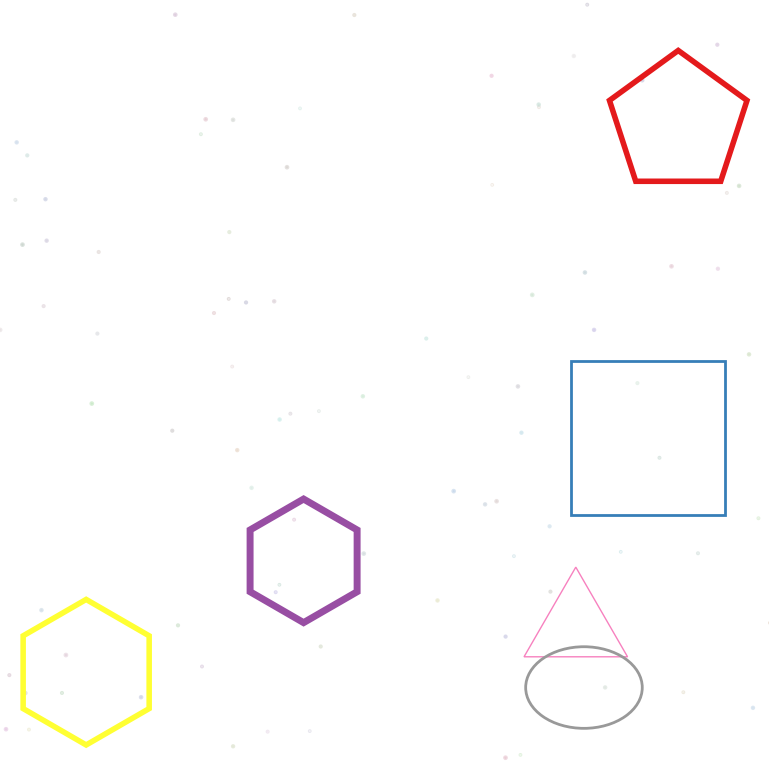[{"shape": "pentagon", "thickness": 2, "radius": 0.47, "center": [0.881, 0.841]}, {"shape": "square", "thickness": 1, "radius": 0.5, "center": [0.842, 0.431]}, {"shape": "hexagon", "thickness": 2.5, "radius": 0.4, "center": [0.394, 0.272]}, {"shape": "hexagon", "thickness": 2, "radius": 0.47, "center": [0.112, 0.127]}, {"shape": "triangle", "thickness": 0.5, "radius": 0.39, "center": [0.748, 0.186]}, {"shape": "oval", "thickness": 1, "radius": 0.38, "center": [0.758, 0.107]}]